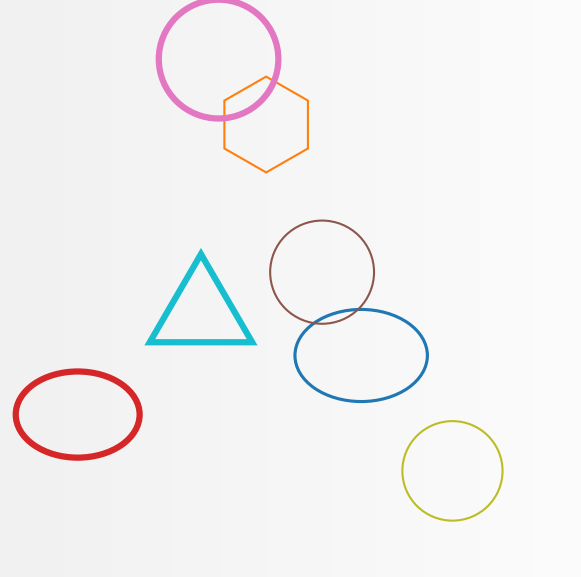[{"shape": "oval", "thickness": 1.5, "radius": 0.57, "center": [0.621, 0.384]}, {"shape": "hexagon", "thickness": 1, "radius": 0.41, "center": [0.458, 0.784]}, {"shape": "oval", "thickness": 3, "radius": 0.53, "center": [0.134, 0.281]}, {"shape": "circle", "thickness": 1, "radius": 0.45, "center": [0.554, 0.528]}, {"shape": "circle", "thickness": 3, "radius": 0.51, "center": [0.376, 0.897]}, {"shape": "circle", "thickness": 1, "radius": 0.43, "center": [0.778, 0.184]}, {"shape": "triangle", "thickness": 3, "radius": 0.51, "center": [0.346, 0.457]}]